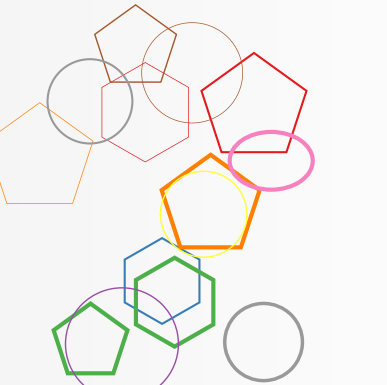[{"shape": "hexagon", "thickness": 0.5, "radius": 0.65, "center": [0.375, 0.708]}, {"shape": "pentagon", "thickness": 1.5, "radius": 0.71, "center": [0.655, 0.72]}, {"shape": "hexagon", "thickness": 1.5, "radius": 0.56, "center": [0.418, 0.27]}, {"shape": "hexagon", "thickness": 3, "radius": 0.58, "center": [0.451, 0.215]}, {"shape": "pentagon", "thickness": 3, "radius": 0.5, "center": [0.234, 0.111]}, {"shape": "circle", "thickness": 1, "radius": 0.73, "center": [0.315, 0.107]}, {"shape": "pentagon", "thickness": 3, "radius": 0.66, "center": [0.544, 0.465]}, {"shape": "pentagon", "thickness": 0.5, "radius": 0.72, "center": [0.102, 0.589]}, {"shape": "circle", "thickness": 1, "radius": 0.56, "center": [0.526, 0.444]}, {"shape": "pentagon", "thickness": 1, "radius": 0.55, "center": [0.35, 0.876]}, {"shape": "circle", "thickness": 0.5, "radius": 0.65, "center": [0.496, 0.811]}, {"shape": "oval", "thickness": 3, "radius": 0.54, "center": [0.7, 0.582]}, {"shape": "circle", "thickness": 2.5, "radius": 0.5, "center": [0.68, 0.112]}, {"shape": "circle", "thickness": 1.5, "radius": 0.55, "center": [0.232, 0.737]}]